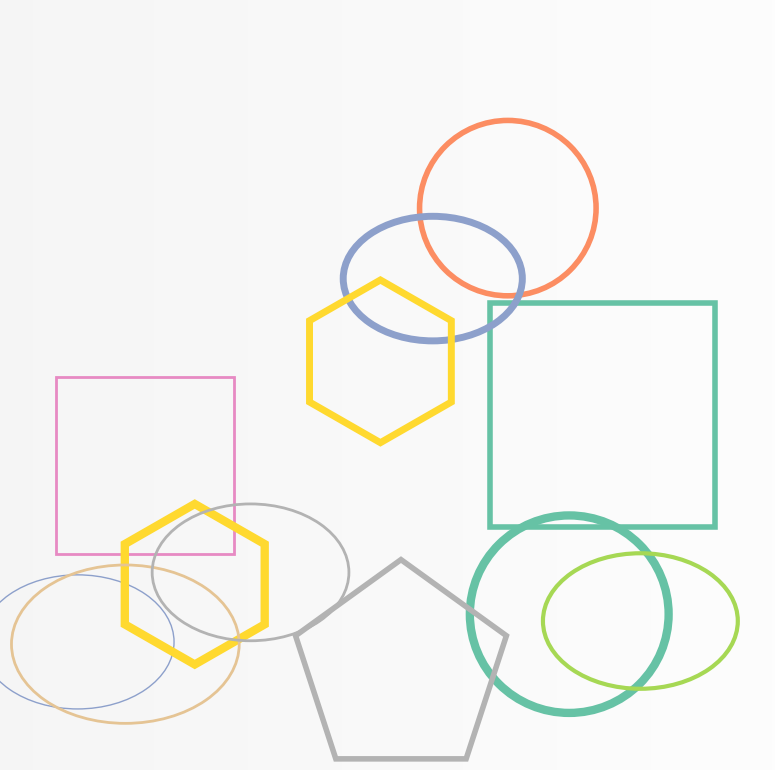[{"shape": "circle", "thickness": 3, "radius": 0.64, "center": [0.734, 0.202]}, {"shape": "square", "thickness": 2, "radius": 0.73, "center": [0.777, 0.461]}, {"shape": "circle", "thickness": 2, "radius": 0.57, "center": [0.655, 0.73]}, {"shape": "oval", "thickness": 2.5, "radius": 0.58, "center": [0.558, 0.638]}, {"shape": "oval", "thickness": 0.5, "radius": 0.62, "center": [0.1, 0.166]}, {"shape": "square", "thickness": 1, "radius": 0.57, "center": [0.187, 0.396]}, {"shape": "oval", "thickness": 1.5, "radius": 0.63, "center": [0.826, 0.193]}, {"shape": "hexagon", "thickness": 2.5, "radius": 0.53, "center": [0.491, 0.531]}, {"shape": "hexagon", "thickness": 3, "radius": 0.52, "center": [0.251, 0.241]}, {"shape": "oval", "thickness": 1, "radius": 0.73, "center": [0.162, 0.163]}, {"shape": "oval", "thickness": 1, "radius": 0.63, "center": [0.323, 0.257]}, {"shape": "pentagon", "thickness": 2, "radius": 0.72, "center": [0.517, 0.13]}]